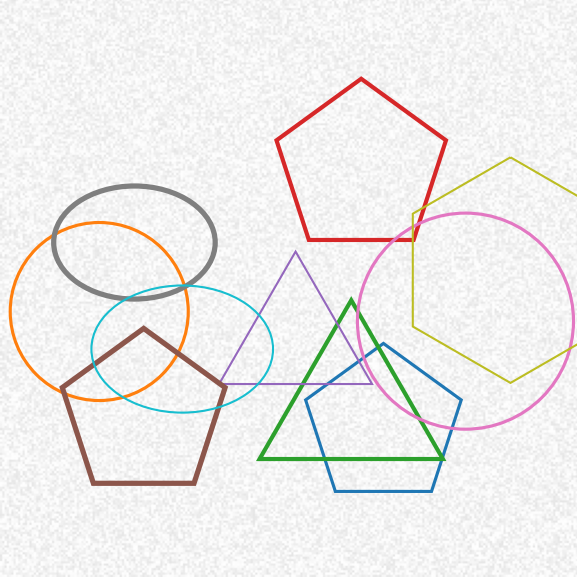[{"shape": "pentagon", "thickness": 1.5, "radius": 0.71, "center": [0.664, 0.263]}, {"shape": "circle", "thickness": 1.5, "radius": 0.77, "center": [0.172, 0.46]}, {"shape": "triangle", "thickness": 2, "radius": 0.92, "center": [0.608, 0.296]}, {"shape": "pentagon", "thickness": 2, "radius": 0.77, "center": [0.625, 0.708]}, {"shape": "triangle", "thickness": 1, "radius": 0.76, "center": [0.512, 0.411]}, {"shape": "pentagon", "thickness": 2.5, "radius": 0.74, "center": [0.249, 0.282]}, {"shape": "circle", "thickness": 1.5, "radius": 0.94, "center": [0.806, 0.443]}, {"shape": "oval", "thickness": 2.5, "radius": 0.7, "center": [0.233, 0.579]}, {"shape": "hexagon", "thickness": 1, "radius": 0.98, "center": [0.884, 0.531]}, {"shape": "oval", "thickness": 1, "radius": 0.79, "center": [0.316, 0.395]}]